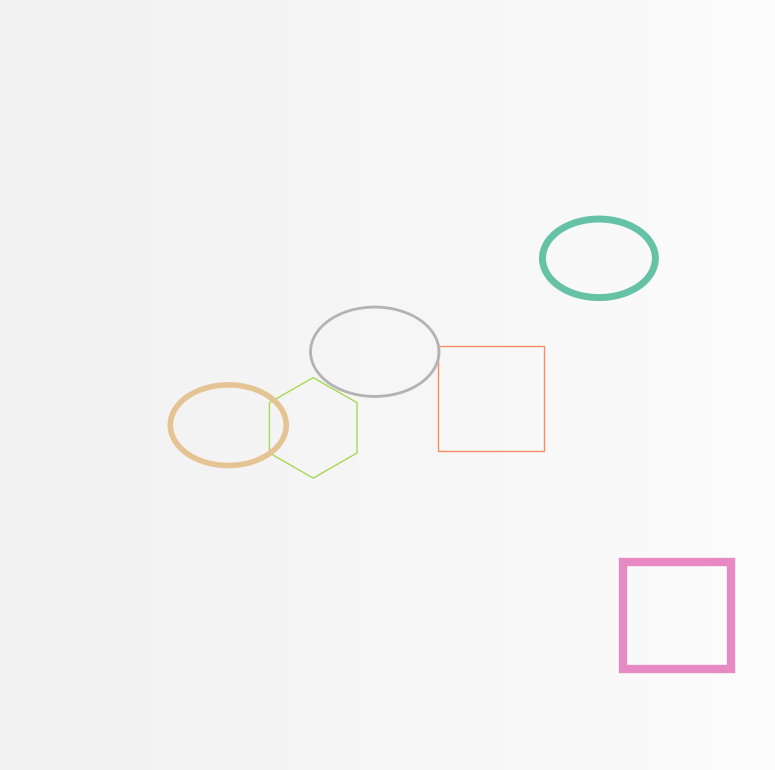[{"shape": "oval", "thickness": 2.5, "radius": 0.36, "center": [0.773, 0.665]}, {"shape": "square", "thickness": 0.5, "radius": 0.34, "center": [0.634, 0.482]}, {"shape": "square", "thickness": 3, "radius": 0.35, "center": [0.873, 0.201]}, {"shape": "hexagon", "thickness": 0.5, "radius": 0.33, "center": [0.404, 0.444]}, {"shape": "oval", "thickness": 2, "radius": 0.37, "center": [0.295, 0.448]}, {"shape": "oval", "thickness": 1, "radius": 0.41, "center": [0.484, 0.543]}]